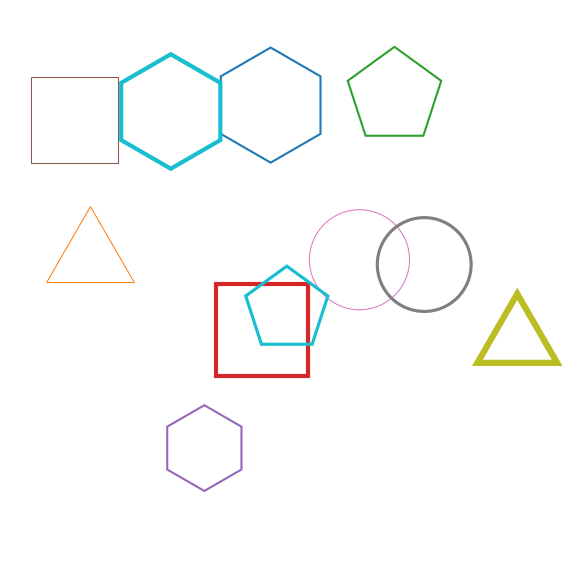[{"shape": "hexagon", "thickness": 1, "radius": 0.5, "center": [0.469, 0.817]}, {"shape": "triangle", "thickness": 0.5, "radius": 0.44, "center": [0.157, 0.554]}, {"shape": "pentagon", "thickness": 1, "radius": 0.43, "center": [0.683, 0.833]}, {"shape": "square", "thickness": 2, "radius": 0.4, "center": [0.453, 0.428]}, {"shape": "hexagon", "thickness": 1, "radius": 0.37, "center": [0.354, 0.223]}, {"shape": "square", "thickness": 0.5, "radius": 0.37, "center": [0.129, 0.791]}, {"shape": "circle", "thickness": 0.5, "radius": 0.43, "center": [0.622, 0.549]}, {"shape": "circle", "thickness": 1.5, "radius": 0.41, "center": [0.735, 0.541]}, {"shape": "triangle", "thickness": 3, "radius": 0.4, "center": [0.896, 0.411]}, {"shape": "pentagon", "thickness": 1.5, "radius": 0.37, "center": [0.497, 0.464]}, {"shape": "hexagon", "thickness": 2, "radius": 0.5, "center": [0.296, 0.806]}]